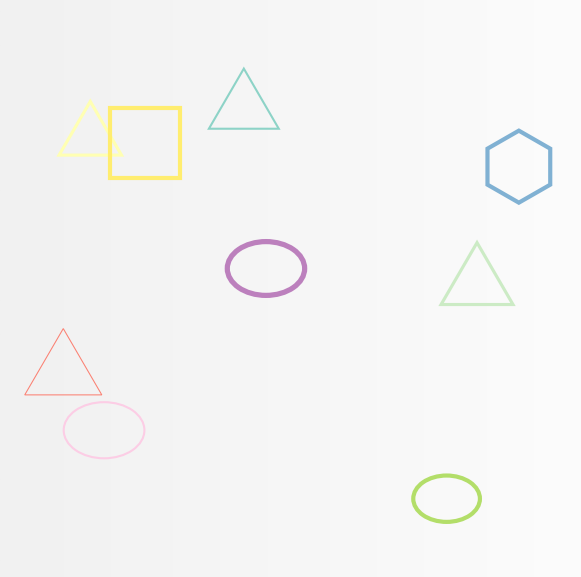[{"shape": "triangle", "thickness": 1, "radius": 0.35, "center": [0.419, 0.811]}, {"shape": "triangle", "thickness": 1.5, "radius": 0.31, "center": [0.155, 0.762]}, {"shape": "triangle", "thickness": 0.5, "radius": 0.38, "center": [0.109, 0.354]}, {"shape": "hexagon", "thickness": 2, "radius": 0.31, "center": [0.893, 0.711]}, {"shape": "oval", "thickness": 2, "radius": 0.29, "center": [0.768, 0.136]}, {"shape": "oval", "thickness": 1, "radius": 0.35, "center": [0.179, 0.254]}, {"shape": "oval", "thickness": 2.5, "radius": 0.33, "center": [0.458, 0.534]}, {"shape": "triangle", "thickness": 1.5, "radius": 0.36, "center": [0.821, 0.508]}, {"shape": "square", "thickness": 2, "radius": 0.3, "center": [0.25, 0.752]}]